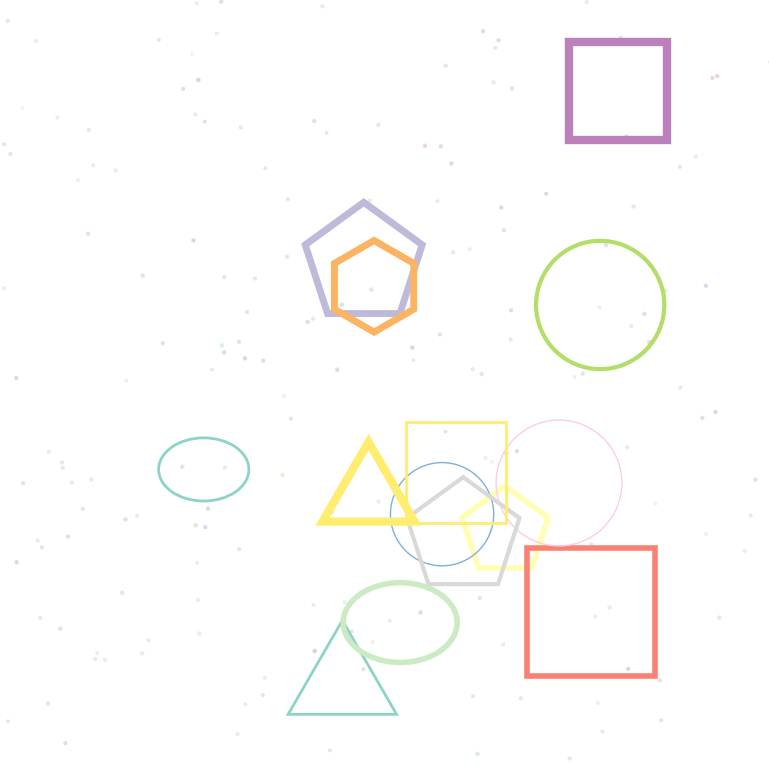[{"shape": "triangle", "thickness": 1, "radius": 0.41, "center": [0.445, 0.113]}, {"shape": "oval", "thickness": 1, "radius": 0.29, "center": [0.265, 0.39]}, {"shape": "pentagon", "thickness": 2, "radius": 0.29, "center": [0.656, 0.31]}, {"shape": "pentagon", "thickness": 2.5, "radius": 0.4, "center": [0.472, 0.657]}, {"shape": "square", "thickness": 2, "radius": 0.42, "center": [0.768, 0.205]}, {"shape": "circle", "thickness": 0.5, "radius": 0.34, "center": [0.574, 0.332]}, {"shape": "hexagon", "thickness": 2.5, "radius": 0.3, "center": [0.486, 0.628]}, {"shape": "circle", "thickness": 1.5, "radius": 0.42, "center": [0.779, 0.604]}, {"shape": "circle", "thickness": 0.5, "radius": 0.41, "center": [0.726, 0.373]}, {"shape": "pentagon", "thickness": 1.5, "radius": 0.38, "center": [0.602, 0.303]}, {"shape": "square", "thickness": 3, "radius": 0.32, "center": [0.803, 0.882]}, {"shape": "oval", "thickness": 2, "radius": 0.37, "center": [0.52, 0.191]}, {"shape": "triangle", "thickness": 3, "radius": 0.34, "center": [0.479, 0.357]}, {"shape": "square", "thickness": 1, "radius": 0.33, "center": [0.593, 0.386]}]